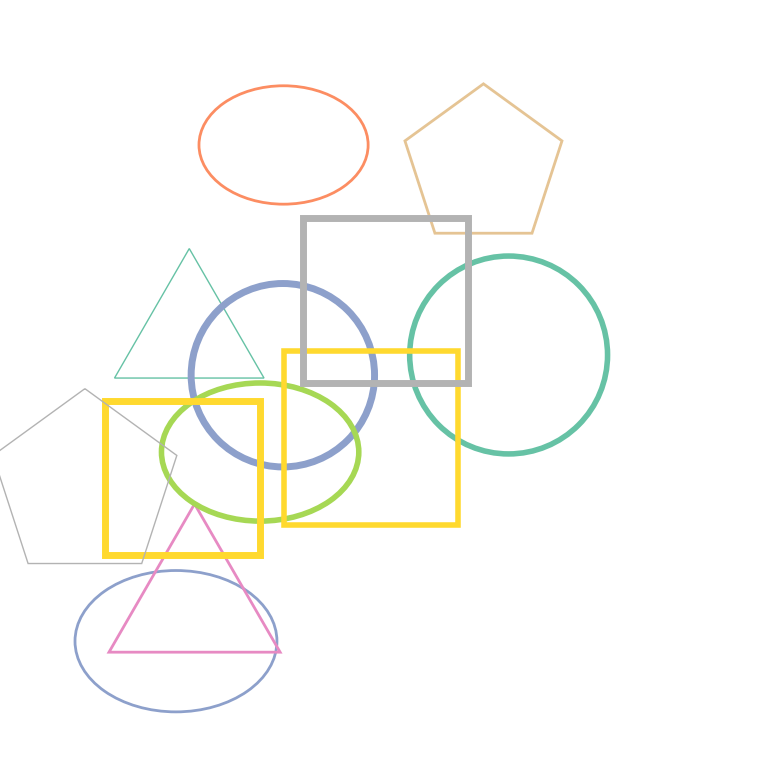[{"shape": "circle", "thickness": 2, "radius": 0.64, "center": [0.661, 0.539]}, {"shape": "triangle", "thickness": 0.5, "radius": 0.56, "center": [0.246, 0.565]}, {"shape": "oval", "thickness": 1, "radius": 0.55, "center": [0.368, 0.812]}, {"shape": "oval", "thickness": 1, "radius": 0.66, "center": [0.229, 0.167]}, {"shape": "circle", "thickness": 2.5, "radius": 0.6, "center": [0.367, 0.513]}, {"shape": "triangle", "thickness": 1, "radius": 0.64, "center": [0.253, 0.217]}, {"shape": "oval", "thickness": 2, "radius": 0.64, "center": [0.338, 0.413]}, {"shape": "square", "thickness": 2, "radius": 0.57, "center": [0.482, 0.432]}, {"shape": "square", "thickness": 2.5, "radius": 0.5, "center": [0.237, 0.379]}, {"shape": "pentagon", "thickness": 1, "radius": 0.54, "center": [0.628, 0.784]}, {"shape": "square", "thickness": 2.5, "radius": 0.53, "center": [0.5, 0.61]}, {"shape": "pentagon", "thickness": 0.5, "radius": 0.63, "center": [0.11, 0.37]}]